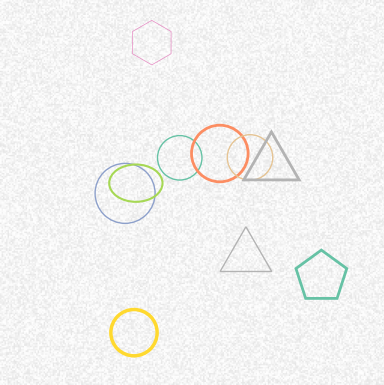[{"shape": "pentagon", "thickness": 2, "radius": 0.35, "center": [0.835, 0.281]}, {"shape": "circle", "thickness": 1, "radius": 0.29, "center": [0.467, 0.59]}, {"shape": "circle", "thickness": 2, "radius": 0.37, "center": [0.571, 0.601]}, {"shape": "circle", "thickness": 1, "radius": 0.39, "center": [0.325, 0.498]}, {"shape": "hexagon", "thickness": 0.5, "radius": 0.29, "center": [0.394, 0.889]}, {"shape": "oval", "thickness": 1.5, "radius": 0.35, "center": [0.353, 0.524]}, {"shape": "circle", "thickness": 2.5, "radius": 0.3, "center": [0.348, 0.136]}, {"shape": "circle", "thickness": 1, "radius": 0.3, "center": [0.649, 0.591]}, {"shape": "triangle", "thickness": 2, "radius": 0.42, "center": [0.705, 0.574]}, {"shape": "triangle", "thickness": 1, "radius": 0.39, "center": [0.639, 0.334]}]